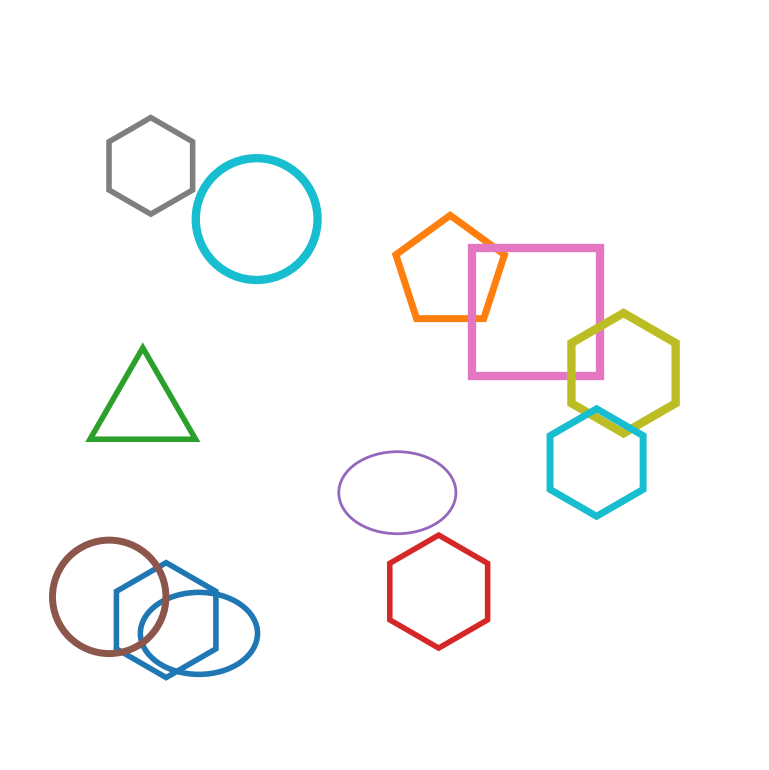[{"shape": "hexagon", "thickness": 2, "radius": 0.37, "center": [0.216, 0.195]}, {"shape": "oval", "thickness": 2, "radius": 0.38, "center": [0.258, 0.177]}, {"shape": "pentagon", "thickness": 2.5, "radius": 0.37, "center": [0.585, 0.646]}, {"shape": "triangle", "thickness": 2, "radius": 0.4, "center": [0.185, 0.469]}, {"shape": "hexagon", "thickness": 2, "radius": 0.37, "center": [0.57, 0.232]}, {"shape": "oval", "thickness": 1, "radius": 0.38, "center": [0.516, 0.36]}, {"shape": "circle", "thickness": 2.5, "radius": 0.37, "center": [0.142, 0.225]}, {"shape": "square", "thickness": 3, "radius": 0.42, "center": [0.697, 0.595]}, {"shape": "hexagon", "thickness": 2, "radius": 0.31, "center": [0.196, 0.785]}, {"shape": "hexagon", "thickness": 3, "radius": 0.39, "center": [0.81, 0.515]}, {"shape": "hexagon", "thickness": 2.5, "radius": 0.35, "center": [0.775, 0.399]}, {"shape": "circle", "thickness": 3, "radius": 0.4, "center": [0.333, 0.715]}]